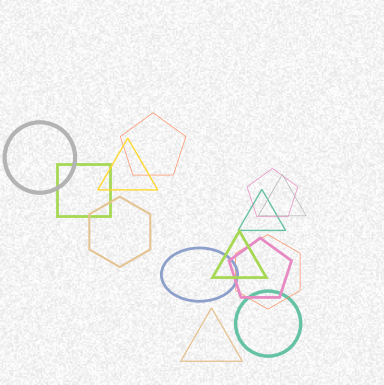[{"shape": "circle", "thickness": 2.5, "radius": 0.42, "center": [0.697, 0.159]}, {"shape": "triangle", "thickness": 1, "radius": 0.36, "center": [0.68, 0.437]}, {"shape": "pentagon", "thickness": 0.5, "radius": 0.45, "center": [0.398, 0.618]}, {"shape": "hexagon", "thickness": 0.5, "radius": 0.48, "center": [0.696, 0.294]}, {"shape": "oval", "thickness": 2, "radius": 0.49, "center": [0.518, 0.287]}, {"shape": "pentagon", "thickness": 2, "radius": 0.43, "center": [0.676, 0.296]}, {"shape": "pentagon", "thickness": 0.5, "radius": 0.35, "center": [0.708, 0.493]}, {"shape": "triangle", "thickness": 2, "radius": 0.4, "center": [0.622, 0.319]}, {"shape": "square", "thickness": 2, "radius": 0.34, "center": [0.217, 0.507]}, {"shape": "triangle", "thickness": 1, "radius": 0.45, "center": [0.332, 0.552]}, {"shape": "triangle", "thickness": 1, "radius": 0.46, "center": [0.549, 0.108]}, {"shape": "hexagon", "thickness": 1.5, "radius": 0.46, "center": [0.311, 0.398]}, {"shape": "circle", "thickness": 3, "radius": 0.46, "center": [0.104, 0.591]}, {"shape": "triangle", "thickness": 0.5, "radius": 0.36, "center": [0.733, 0.475]}]